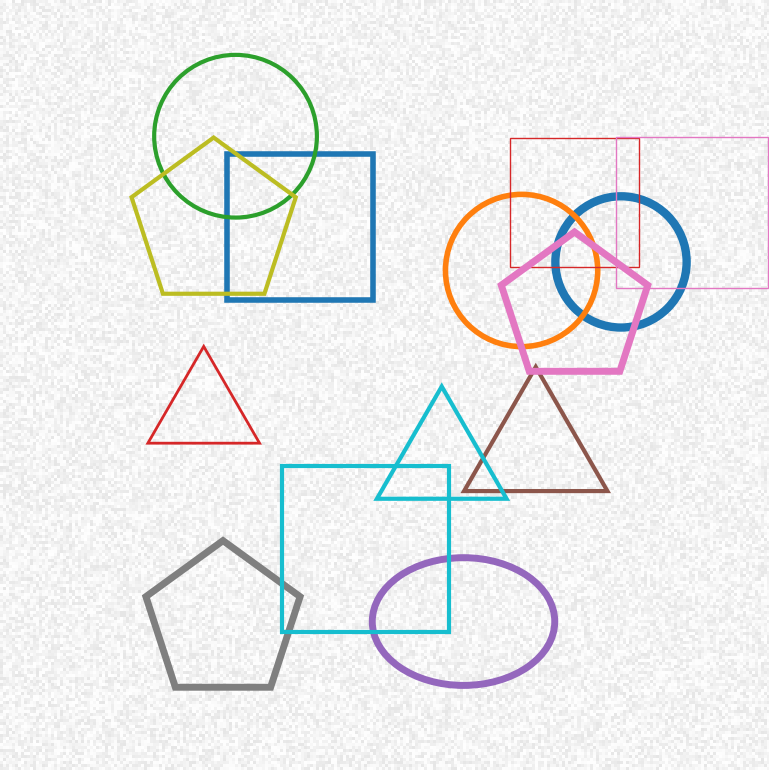[{"shape": "circle", "thickness": 3, "radius": 0.43, "center": [0.807, 0.66]}, {"shape": "square", "thickness": 2, "radius": 0.47, "center": [0.39, 0.706]}, {"shape": "circle", "thickness": 2, "radius": 0.49, "center": [0.677, 0.649]}, {"shape": "circle", "thickness": 1.5, "radius": 0.53, "center": [0.306, 0.823]}, {"shape": "square", "thickness": 0.5, "radius": 0.42, "center": [0.746, 0.737]}, {"shape": "triangle", "thickness": 1, "radius": 0.42, "center": [0.265, 0.466]}, {"shape": "oval", "thickness": 2.5, "radius": 0.59, "center": [0.602, 0.193]}, {"shape": "triangle", "thickness": 1.5, "radius": 0.54, "center": [0.696, 0.416]}, {"shape": "pentagon", "thickness": 2.5, "radius": 0.5, "center": [0.746, 0.599]}, {"shape": "square", "thickness": 0.5, "radius": 0.49, "center": [0.898, 0.724]}, {"shape": "pentagon", "thickness": 2.5, "radius": 0.53, "center": [0.29, 0.193]}, {"shape": "pentagon", "thickness": 1.5, "radius": 0.56, "center": [0.277, 0.709]}, {"shape": "square", "thickness": 1.5, "radius": 0.54, "center": [0.475, 0.287]}, {"shape": "triangle", "thickness": 1.5, "radius": 0.49, "center": [0.574, 0.401]}]